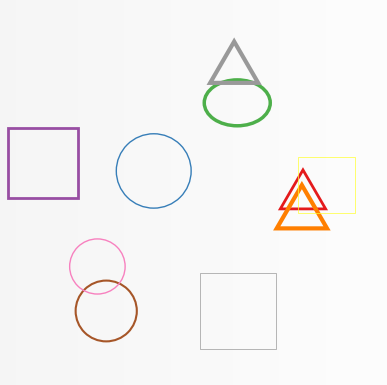[{"shape": "triangle", "thickness": 2, "radius": 0.34, "center": [0.782, 0.491]}, {"shape": "circle", "thickness": 1, "radius": 0.48, "center": [0.397, 0.556]}, {"shape": "oval", "thickness": 2.5, "radius": 0.43, "center": [0.612, 0.733]}, {"shape": "square", "thickness": 2, "radius": 0.45, "center": [0.11, 0.577]}, {"shape": "triangle", "thickness": 3, "radius": 0.37, "center": [0.779, 0.444]}, {"shape": "square", "thickness": 0.5, "radius": 0.37, "center": [0.843, 0.519]}, {"shape": "circle", "thickness": 1.5, "radius": 0.39, "center": [0.274, 0.192]}, {"shape": "circle", "thickness": 1, "radius": 0.36, "center": [0.251, 0.308]}, {"shape": "square", "thickness": 0.5, "radius": 0.49, "center": [0.615, 0.193]}, {"shape": "triangle", "thickness": 3, "radius": 0.36, "center": [0.604, 0.821]}]